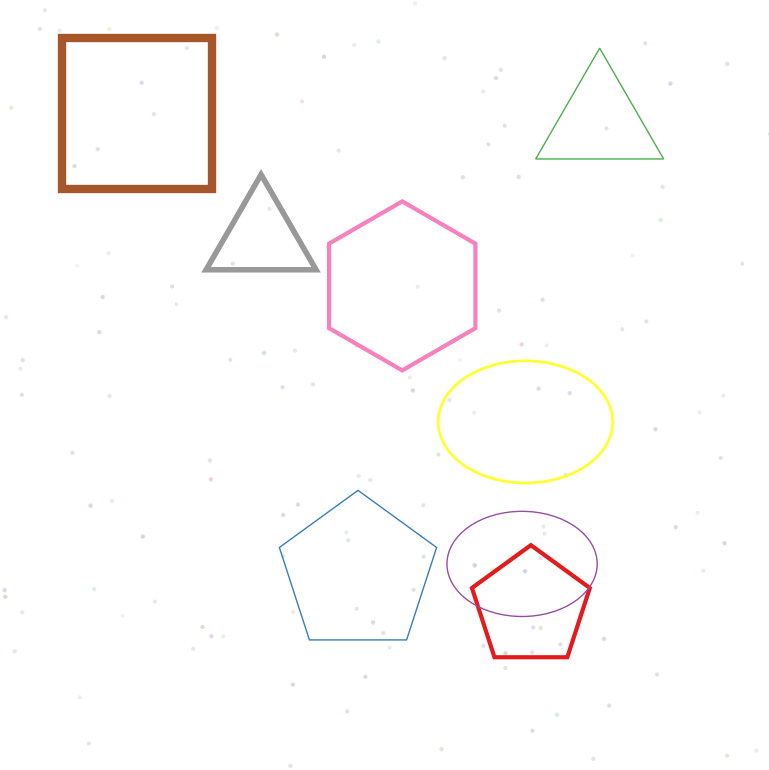[{"shape": "pentagon", "thickness": 1.5, "radius": 0.4, "center": [0.689, 0.212]}, {"shape": "pentagon", "thickness": 0.5, "radius": 0.54, "center": [0.465, 0.256]}, {"shape": "triangle", "thickness": 0.5, "radius": 0.48, "center": [0.779, 0.842]}, {"shape": "oval", "thickness": 0.5, "radius": 0.49, "center": [0.678, 0.268]}, {"shape": "oval", "thickness": 1, "radius": 0.57, "center": [0.682, 0.452]}, {"shape": "square", "thickness": 3, "radius": 0.49, "center": [0.178, 0.853]}, {"shape": "hexagon", "thickness": 1.5, "radius": 0.55, "center": [0.522, 0.629]}, {"shape": "triangle", "thickness": 2, "radius": 0.41, "center": [0.339, 0.691]}]